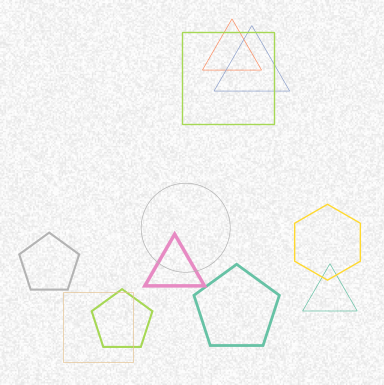[{"shape": "triangle", "thickness": 0.5, "radius": 0.41, "center": [0.857, 0.233]}, {"shape": "pentagon", "thickness": 2, "radius": 0.58, "center": [0.615, 0.197]}, {"shape": "triangle", "thickness": 0.5, "radius": 0.44, "center": [0.603, 0.862]}, {"shape": "triangle", "thickness": 0.5, "radius": 0.57, "center": [0.654, 0.82]}, {"shape": "triangle", "thickness": 2.5, "radius": 0.45, "center": [0.454, 0.302]}, {"shape": "square", "thickness": 1, "radius": 0.6, "center": [0.592, 0.798]}, {"shape": "pentagon", "thickness": 1.5, "radius": 0.41, "center": [0.317, 0.166]}, {"shape": "hexagon", "thickness": 1, "radius": 0.49, "center": [0.851, 0.371]}, {"shape": "square", "thickness": 0.5, "radius": 0.46, "center": [0.255, 0.151]}, {"shape": "circle", "thickness": 0.5, "radius": 0.58, "center": [0.482, 0.408]}, {"shape": "pentagon", "thickness": 1.5, "radius": 0.41, "center": [0.128, 0.314]}]